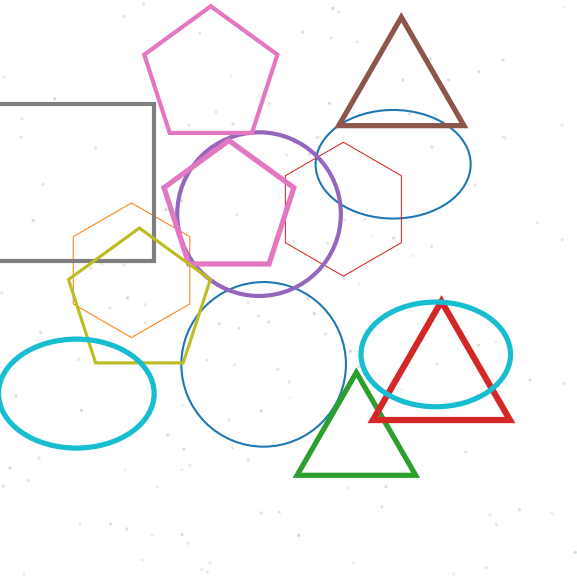[{"shape": "circle", "thickness": 1, "radius": 0.71, "center": [0.457, 0.368]}, {"shape": "oval", "thickness": 1, "radius": 0.67, "center": [0.681, 0.715]}, {"shape": "hexagon", "thickness": 0.5, "radius": 0.58, "center": [0.228, 0.531]}, {"shape": "triangle", "thickness": 2.5, "radius": 0.59, "center": [0.617, 0.235]}, {"shape": "triangle", "thickness": 3, "radius": 0.68, "center": [0.764, 0.34]}, {"shape": "hexagon", "thickness": 0.5, "radius": 0.58, "center": [0.595, 0.637]}, {"shape": "circle", "thickness": 2, "radius": 0.71, "center": [0.449, 0.628]}, {"shape": "triangle", "thickness": 2.5, "radius": 0.63, "center": [0.695, 0.844]}, {"shape": "pentagon", "thickness": 2, "radius": 0.61, "center": [0.365, 0.867]}, {"shape": "pentagon", "thickness": 2.5, "radius": 0.59, "center": [0.396, 0.638]}, {"shape": "square", "thickness": 2, "radius": 0.68, "center": [0.131, 0.683]}, {"shape": "pentagon", "thickness": 1.5, "radius": 0.65, "center": [0.241, 0.475]}, {"shape": "oval", "thickness": 2.5, "radius": 0.65, "center": [0.755, 0.385]}, {"shape": "oval", "thickness": 2.5, "radius": 0.67, "center": [0.132, 0.318]}]